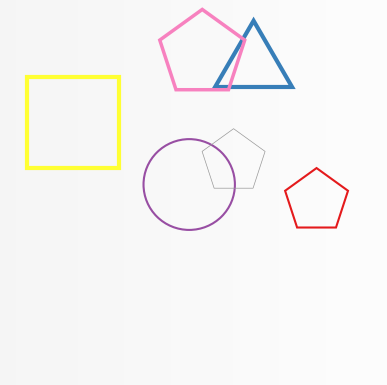[{"shape": "pentagon", "thickness": 1.5, "radius": 0.43, "center": [0.817, 0.478]}, {"shape": "triangle", "thickness": 3, "radius": 0.57, "center": [0.654, 0.831]}, {"shape": "circle", "thickness": 1.5, "radius": 0.59, "center": [0.488, 0.521]}, {"shape": "square", "thickness": 3, "radius": 0.59, "center": [0.188, 0.682]}, {"shape": "pentagon", "thickness": 2.5, "radius": 0.58, "center": [0.522, 0.86]}, {"shape": "pentagon", "thickness": 0.5, "radius": 0.43, "center": [0.603, 0.58]}]